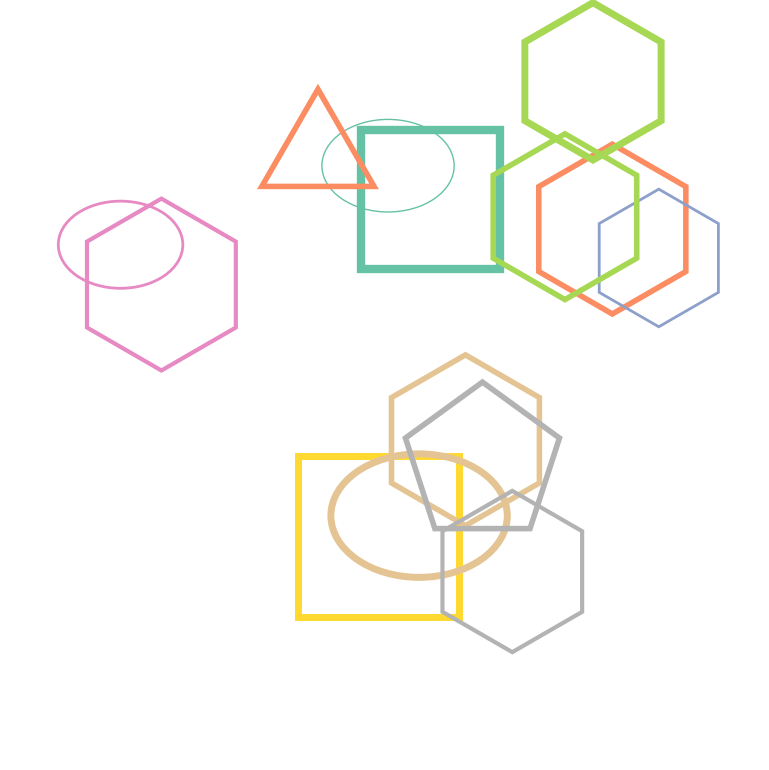[{"shape": "oval", "thickness": 0.5, "radius": 0.43, "center": [0.504, 0.785]}, {"shape": "square", "thickness": 3, "radius": 0.45, "center": [0.559, 0.741]}, {"shape": "triangle", "thickness": 2, "radius": 0.42, "center": [0.413, 0.8]}, {"shape": "hexagon", "thickness": 2, "radius": 0.55, "center": [0.795, 0.702]}, {"shape": "hexagon", "thickness": 1, "radius": 0.45, "center": [0.856, 0.665]}, {"shape": "oval", "thickness": 1, "radius": 0.4, "center": [0.157, 0.682]}, {"shape": "hexagon", "thickness": 1.5, "radius": 0.56, "center": [0.21, 0.63]}, {"shape": "hexagon", "thickness": 2, "radius": 0.54, "center": [0.734, 0.719]}, {"shape": "hexagon", "thickness": 2.5, "radius": 0.51, "center": [0.77, 0.894]}, {"shape": "square", "thickness": 2.5, "radius": 0.52, "center": [0.491, 0.303]}, {"shape": "hexagon", "thickness": 2, "radius": 0.55, "center": [0.604, 0.428]}, {"shape": "oval", "thickness": 2.5, "radius": 0.57, "center": [0.544, 0.33]}, {"shape": "hexagon", "thickness": 1.5, "radius": 0.52, "center": [0.665, 0.258]}, {"shape": "pentagon", "thickness": 2, "radius": 0.53, "center": [0.627, 0.399]}]